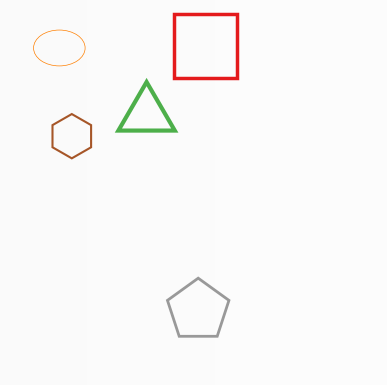[{"shape": "square", "thickness": 2.5, "radius": 0.41, "center": [0.531, 0.881]}, {"shape": "triangle", "thickness": 3, "radius": 0.42, "center": [0.378, 0.703]}, {"shape": "oval", "thickness": 0.5, "radius": 0.33, "center": [0.153, 0.875]}, {"shape": "hexagon", "thickness": 1.5, "radius": 0.29, "center": [0.185, 0.646]}, {"shape": "pentagon", "thickness": 2, "radius": 0.42, "center": [0.511, 0.194]}]